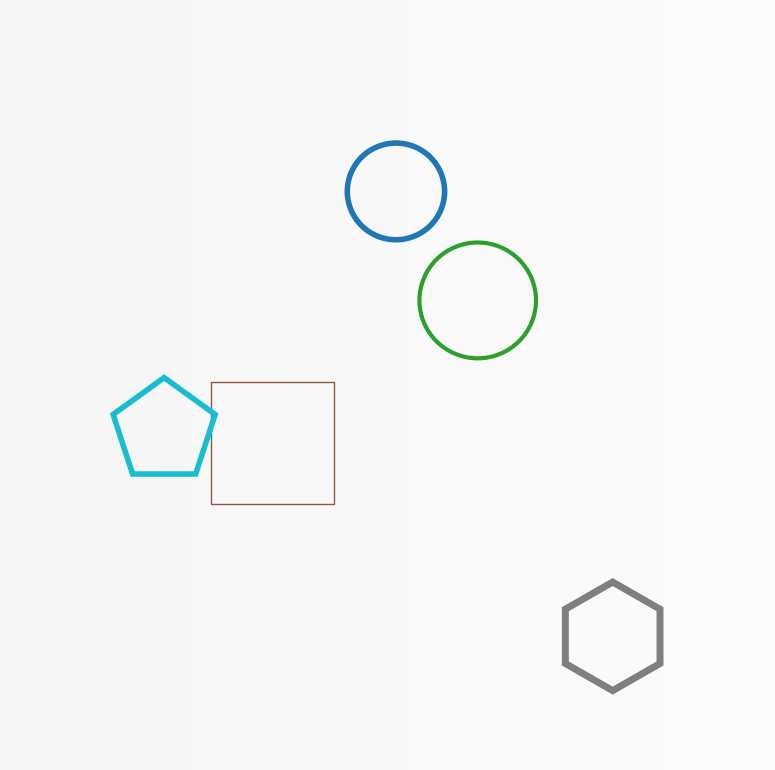[{"shape": "circle", "thickness": 2, "radius": 0.31, "center": [0.511, 0.751]}, {"shape": "circle", "thickness": 1.5, "radius": 0.38, "center": [0.616, 0.61]}, {"shape": "square", "thickness": 0.5, "radius": 0.4, "center": [0.351, 0.425]}, {"shape": "hexagon", "thickness": 2.5, "radius": 0.35, "center": [0.791, 0.174]}, {"shape": "pentagon", "thickness": 2, "radius": 0.35, "center": [0.212, 0.44]}]